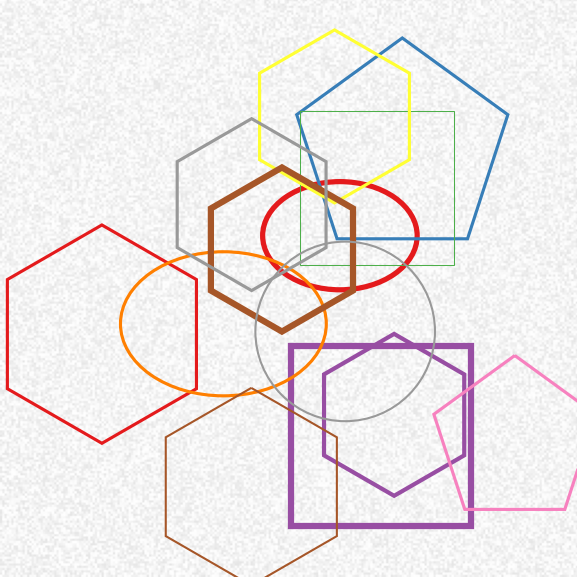[{"shape": "oval", "thickness": 2.5, "radius": 0.67, "center": [0.589, 0.591]}, {"shape": "hexagon", "thickness": 1.5, "radius": 0.95, "center": [0.176, 0.421]}, {"shape": "pentagon", "thickness": 1.5, "radius": 0.96, "center": [0.697, 0.741]}, {"shape": "square", "thickness": 0.5, "radius": 0.67, "center": [0.653, 0.673]}, {"shape": "hexagon", "thickness": 2, "radius": 0.7, "center": [0.682, 0.281]}, {"shape": "square", "thickness": 3, "radius": 0.78, "center": [0.659, 0.244]}, {"shape": "oval", "thickness": 1.5, "radius": 0.89, "center": [0.387, 0.438]}, {"shape": "hexagon", "thickness": 1.5, "radius": 0.75, "center": [0.579, 0.798]}, {"shape": "hexagon", "thickness": 3, "radius": 0.71, "center": [0.488, 0.567]}, {"shape": "hexagon", "thickness": 1, "radius": 0.86, "center": [0.435, 0.156]}, {"shape": "pentagon", "thickness": 1.5, "radius": 0.74, "center": [0.891, 0.236]}, {"shape": "circle", "thickness": 1, "radius": 0.78, "center": [0.598, 0.425]}, {"shape": "hexagon", "thickness": 1.5, "radius": 0.74, "center": [0.436, 0.645]}]